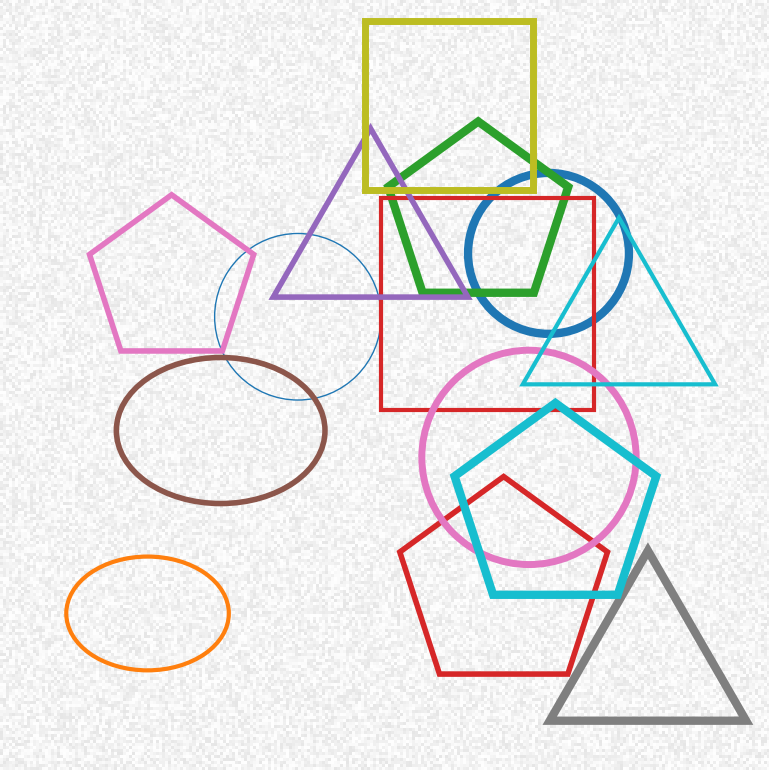[{"shape": "circle", "thickness": 3, "radius": 0.52, "center": [0.712, 0.671]}, {"shape": "circle", "thickness": 0.5, "radius": 0.54, "center": [0.387, 0.589]}, {"shape": "oval", "thickness": 1.5, "radius": 0.53, "center": [0.192, 0.203]}, {"shape": "pentagon", "thickness": 3, "radius": 0.61, "center": [0.621, 0.719]}, {"shape": "square", "thickness": 1.5, "radius": 0.69, "center": [0.633, 0.605]}, {"shape": "pentagon", "thickness": 2, "radius": 0.71, "center": [0.654, 0.239]}, {"shape": "triangle", "thickness": 2, "radius": 0.73, "center": [0.481, 0.687]}, {"shape": "oval", "thickness": 2, "radius": 0.68, "center": [0.287, 0.441]}, {"shape": "circle", "thickness": 2.5, "radius": 0.7, "center": [0.687, 0.406]}, {"shape": "pentagon", "thickness": 2, "radius": 0.56, "center": [0.223, 0.635]}, {"shape": "triangle", "thickness": 3, "radius": 0.74, "center": [0.841, 0.138]}, {"shape": "square", "thickness": 2.5, "radius": 0.55, "center": [0.583, 0.863]}, {"shape": "triangle", "thickness": 1.5, "radius": 0.72, "center": [0.804, 0.573]}, {"shape": "pentagon", "thickness": 3, "radius": 0.69, "center": [0.721, 0.339]}]